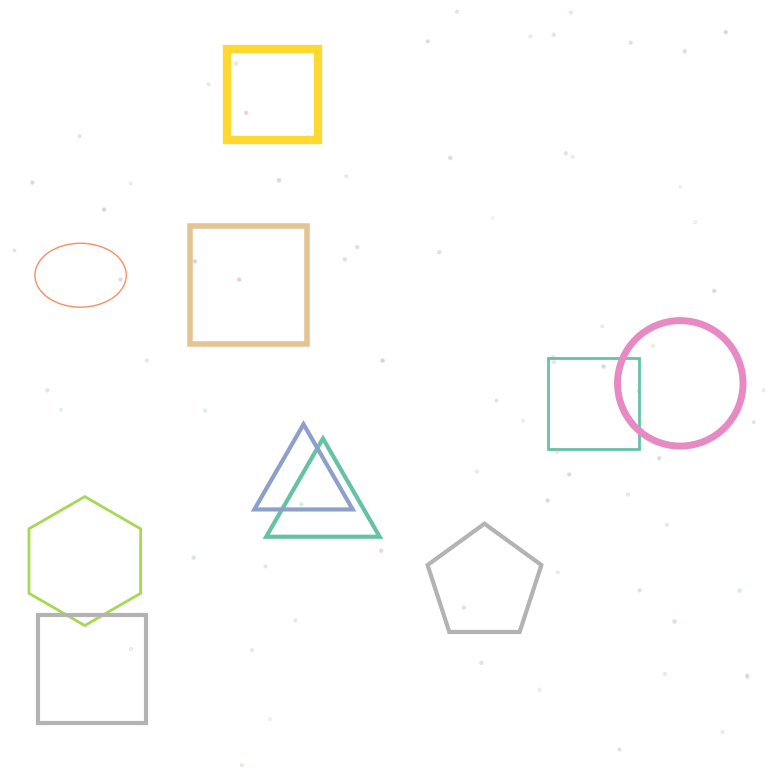[{"shape": "triangle", "thickness": 1.5, "radius": 0.43, "center": [0.419, 0.345]}, {"shape": "square", "thickness": 1, "radius": 0.29, "center": [0.771, 0.476]}, {"shape": "oval", "thickness": 0.5, "radius": 0.3, "center": [0.105, 0.643]}, {"shape": "triangle", "thickness": 1.5, "radius": 0.37, "center": [0.394, 0.375]}, {"shape": "circle", "thickness": 2.5, "radius": 0.41, "center": [0.883, 0.502]}, {"shape": "hexagon", "thickness": 1, "radius": 0.42, "center": [0.11, 0.271]}, {"shape": "square", "thickness": 3, "radius": 0.3, "center": [0.354, 0.877]}, {"shape": "square", "thickness": 2, "radius": 0.38, "center": [0.323, 0.63]}, {"shape": "pentagon", "thickness": 1.5, "radius": 0.39, "center": [0.629, 0.242]}, {"shape": "square", "thickness": 1.5, "radius": 0.35, "center": [0.12, 0.131]}]